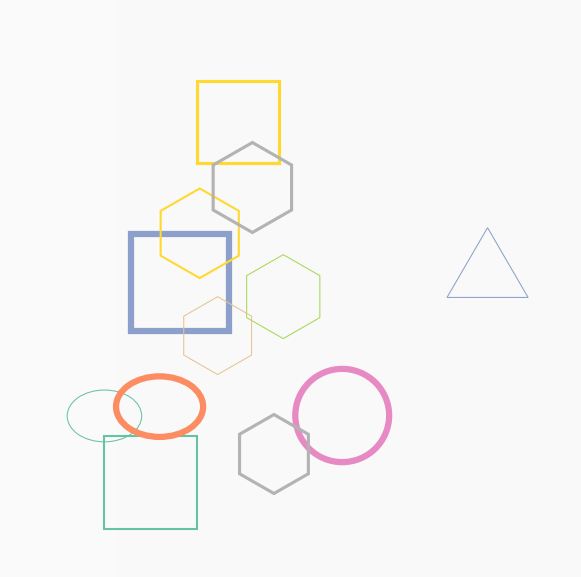[{"shape": "oval", "thickness": 0.5, "radius": 0.32, "center": [0.18, 0.279]}, {"shape": "square", "thickness": 1, "radius": 0.4, "center": [0.259, 0.164]}, {"shape": "oval", "thickness": 3, "radius": 0.37, "center": [0.275, 0.295]}, {"shape": "triangle", "thickness": 0.5, "radius": 0.4, "center": [0.839, 0.524]}, {"shape": "square", "thickness": 3, "radius": 0.42, "center": [0.309, 0.51]}, {"shape": "circle", "thickness": 3, "radius": 0.4, "center": [0.589, 0.28]}, {"shape": "hexagon", "thickness": 0.5, "radius": 0.36, "center": [0.487, 0.485]}, {"shape": "square", "thickness": 1.5, "radius": 0.35, "center": [0.41, 0.788]}, {"shape": "hexagon", "thickness": 1, "radius": 0.39, "center": [0.344, 0.595]}, {"shape": "hexagon", "thickness": 0.5, "radius": 0.34, "center": [0.374, 0.418]}, {"shape": "hexagon", "thickness": 1.5, "radius": 0.39, "center": [0.434, 0.674]}, {"shape": "hexagon", "thickness": 1.5, "radius": 0.34, "center": [0.471, 0.213]}]